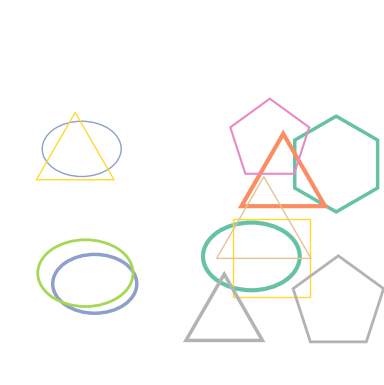[{"shape": "hexagon", "thickness": 2.5, "radius": 0.62, "center": [0.873, 0.574]}, {"shape": "oval", "thickness": 3, "radius": 0.63, "center": [0.653, 0.334]}, {"shape": "triangle", "thickness": 3, "radius": 0.63, "center": [0.736, 0.527]}, {"shape": "oval", "thickness": 2.5, "radius": 0.55, "center": [0.246, 0.263]}, {"shape": "oval", "thickness": 1, "radius": 0.51, "center": [0.212, 0.613]}, {"shape": "pentagon", "thickness": 1.5, "radius": 0.54, "center": [0.701, 0.636]}, {"shape": "oval", "thickness": 2, "radius": 0.62, "center": [0.222, 0.291]}, {"shape": "square", "thickness": 1, "radius": 0.5, "center": [0.705, 0.33]}, {"shape": "triangle", "thickness": 1, "radius": 0.58, "center": [0.195, 0.591]}, {"shape": "triangle", "thickness": 1, "radius": 0.71, "center": [0.685, 0.4]}, {"shape": "triangle", "thickness": 2.5, "radius": 0.57, "center": [0.582, 0.173]}, {"shape": "pentagon", "thickness": 2, "radius": 0.62, "center": [0.879, 0.212]}]